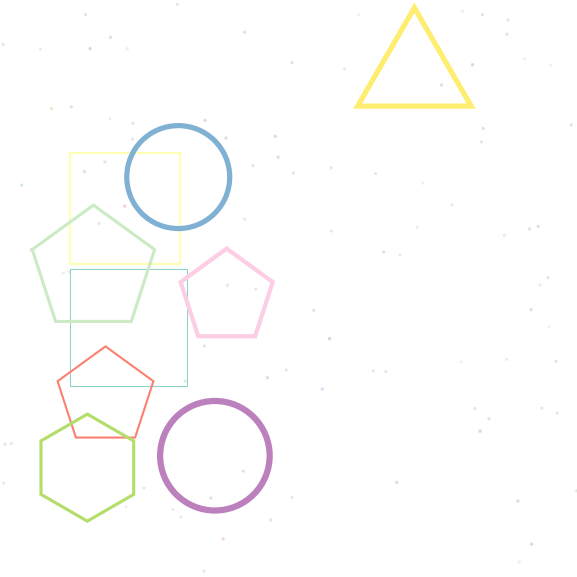[{"shape": "square", "thickness": 0.5, "radius": 0.51, "center": [0.223, 0.432]}, {"shape": "square", "thickness": 1, "radius": 0.48, "center": [0.217, 0.638]}, {"shape": "pentagon", "thickness": 1, "radius": 0.44, "center": [0.183, 0.312]}, {"shape": "circle", "thickness": 2.5, "radius": 0.45, "center": [0.309, 0.693]}, {"shape": "hexagon", "thickness": 1.5, "radius": 0.46, "center": [0.151, 0.189]}, {"shape": "pentagon", "thickness": 2, "radius": 0.42, "center": [0.393, 0.485]}, {"shape": "circle", "thickness": 3, "radius": 0.47, "center": [0.372, 0.21]}, {"shape": "pentagon", "thickness": 1.5, "radius": 0.56, "center": [0.162, 0.533]}, {"shape": "triangle", "thickness": 2.5, "radius": 0.57, "center": [0.718, 0.872]}]